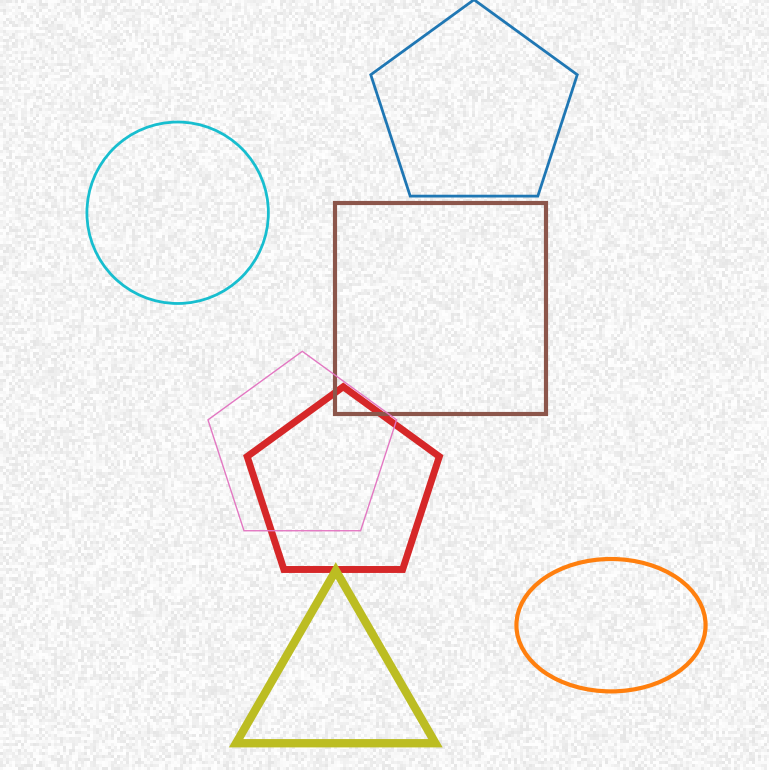[{"shape": "pentagon", "thickness": 1, "radius": 0.7, "center": [0.616, 0.859]}, {"shape": "oval", "thickness": 1.5, "radius": 0.61, "center": [0.793, 0.188]}, {"shape": "pentagon", "thickness": 2.5, "radius": 0.66, "center": [0.446, 0.367]}, {"shape": "square", "thickness": 1.5, "radius": 0.69, "center": [0.572, 0.599]}, {"shape": "pentagon", "thickness": 0.5, "radius": 0.64, "center": [0.393, 0.415]}, {"shape": "triangle", "thickness": 3, "radius": 0.75, "center": [0.436, 0.11]}, {"shape": "circle", "thickness": 1, "radius": 0.59, "center": [0.231, 0.724]}]